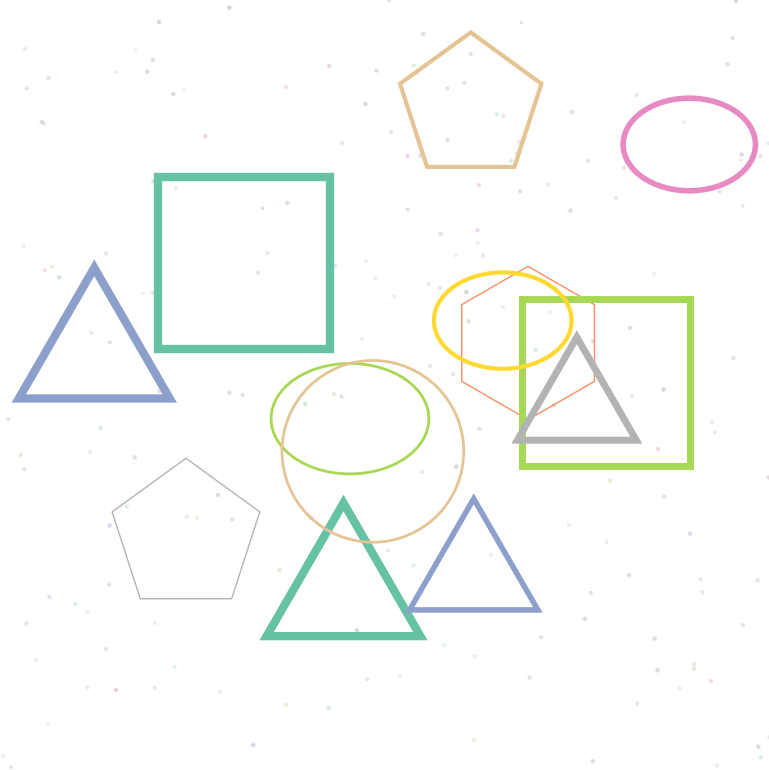[{"shape": "triangle", "thickness": 3, "radius": 0.58, "center": [0.446, 0.231]}, {"shape": "square", "thickness": 3, "radius": 0.56, "center": [0.317, 0.658]}, {"shape": "hexagon", "thickness": 0.5, "radius": 0.5, "center": [0.686, 0.555]}, {"shape": "triangle", "thickness": 3, "radius": 0.57, "center": [0.122, 0.539]}, {"shape": "triangle", "thickness": 2, "radius": 0.48, "center": [0.615, 0.256]}, {"shape": "oval", "thickness": 2, "radius": 0.43, "center": [0.895, 0.812]}, {"shape": "oval", "thickness": 1, "radius": 0.51, "center": [0.455, 0.456]}, {"shape": "square", "thickness": 2.5, "radius": 0.54, "center": [0.787, 0.504]}, {"shape": "oval", "thickness": 1.5, "radius": 0.45, "center": [0.653, 0.584]}, {"shape": "circle", "thickness": 1, "radius": 0.59, "center": [0.484, 0.414]}, {"shape": "pentagon", "thickness": 1.5, "radius": 0.48, "center": [0.611, 0.861]}, {"shape": "pentagon", "thickness": 0.5, "radius": 0.5, "center": [0.242, 0.304]}, {"shape": "triangle", "thickness": 2.5, "radius": 0.45, "center": [0.749, 0.473]}]